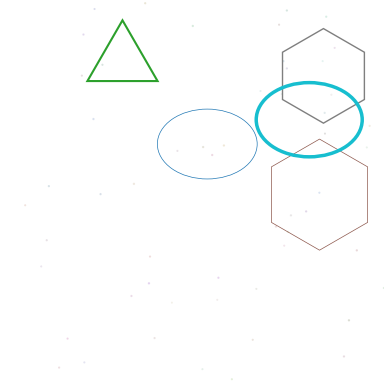[{"shape": "oval", "thickness": 0.5, "radius": 0.65, "center": [0.538, 0.626]}, {"shape": "triangle", "thickness": 1.5, "radius": 0.53, "center": [0.318, 0.842]}, {"shape": "hexagon", "thickness": 0.5, "radius": 0.72, "center": [0.83, 0.494]}, {"shape": "hexagon", "thickness": 1, "radius": 0.61, "center": [0.84, 0.803]}, {"shape": "oval", "thickness": 2.5, "radius": 0.69, "center": [0.803, 0.689]}]